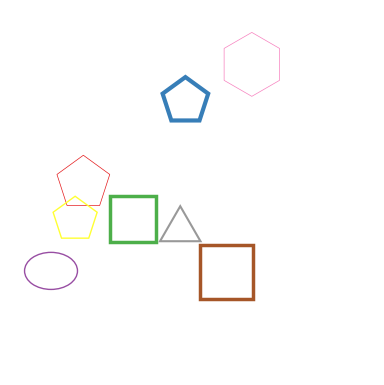[{"shape": "pentagon", "thickness": 0.5, "radius": 0.36, "center": [0.217, 0.525]}, {"shape": "pentagon", "thickness": 3, "radius": 0.31, "center": [0.482, 0.737]}, {"shape": "square", "thickness": 2.5, "radius": 0.3, "center": [0.346, 0.431]}, {"shape": "oval", "thickness": 1, "radius": 0.34, "center": [0.133, 0.296]}, {"shape": "pentagon", "thickness": 1, "radius": 0.3, "center": [0.195, 0.43]}, {"shape": "square", "thickness": 2.5, "radius": 0.35, "center": [0.589, 0.294]}, {"shape": "hexagon", "thickness": 0.5, "radius": 0.42, "center": [0.654, 0.833]}, {"shape": "triangle", "thickness": 1.5, "radius": 0.3, "center": [0.468, 0.404]}]